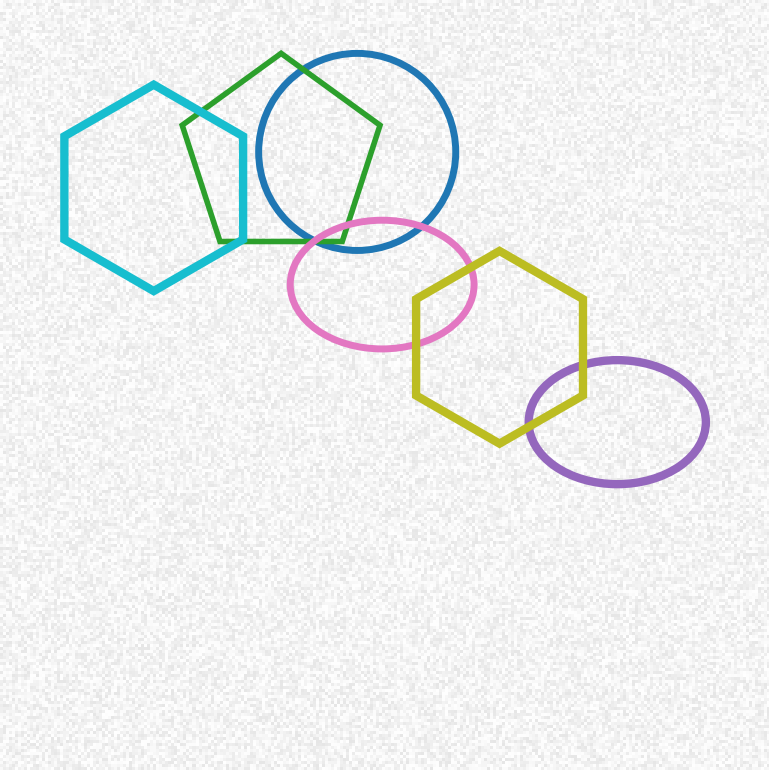[{"shape": "circle", "thickness": 2.5, "radius": 0.64, "center": [0.464, 0.803]}, {"shape": "pentagon", "thickness": 2, "radius": 0.68, "center": [0.365, 0.796]}, {"shape": "oval", "thickness": 3, "radius": 0.58, "center": [0.802, 0.452]}, {"shape": "oval", "thickness": 2.5, "radius": 0.6, "center": [0.496, 0.63]}, {"shape": "hexagon", "thickness": 3, "radius": 0.63, "center": [0.649, 0.549]}, {"shape": "hexagon", "thickness": 3, "radius": 0.67, "center": [0.2, 0.756]}]